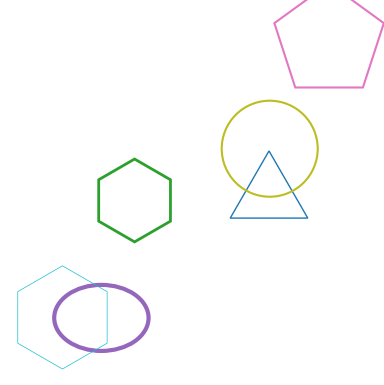[{"shape": "triangle", "thickness": 1, "radius": 0.58, "center": [0.699, 0.492]}, {"shape": "hexagon", "thickness": 2, "radius": 0.54, "center": [0.35, 0.479]}, {"shape": "oval", "thickness": 3, "radius": 0.61, "center": [0.263, 0.174]}, {"shape": "pentagon", "thickness": 1.5, "radius": 0.75, "center": [0.855, 0.894]}, {"shape": "circle", "thickness": 1.5, "radius": 0.62, "center": [0.701, 0.614]}, {"shape": "hexagon", "thickness": 0.5, "radius": 0.67, "center": [0.162, 0.176]}]